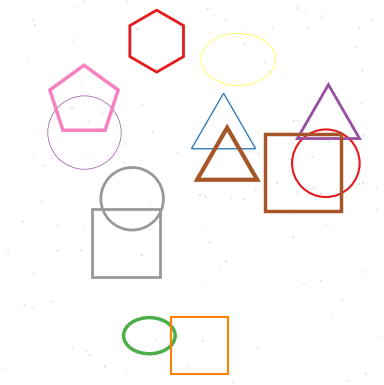[{"shape": "hexagon", "thickness": 2, "radius": 0.4, "center": [0.407, 0.893]}, {"shape": "circle", "thickness": 1.5, "radius": 0.44, "center": [0.846, 0.576]}, {"shape": "triangle", "thickness": 1, "radius": 0.48, "center": [0.581, 0.662]}, {"shape": "oval", "thickness": 2.5, "radius": 0.34, "center": [0.388, 0.128]}, {"shape": "circle", "thickness": 0.5, "radius": 0.48, "center": [0.219, 0.656]}, {"shape": "triangle", "thickness": 2, "radius": 0.47, "center": [0.853, 0.687]}, {"shape": "square", "thickness": 1.5, "radius": 0.37, "center": [0.518, 0.102]}, {"shape": "oval", "thickness": 0.5, "radius": 0.48, "center": [0.619, 0.846]}, {"shape": "triangle", "thickness": 3, "radius": 0.45, "center": [0.59, 0.578]}, {"shape": "square", "thickness": 2.5, "radius": 0.5, "center": [0.787, 0.552]}, {"shape": "pentagon", "thickness": 2.5, "radius": 0.47, "center": [0.218, 0.737]}, {"shape": "square", "thickness": 2, "radius": 0.44, "center": [0.327, 0.368]}, {"shape": "circle", "thickness": 2, "radius": 0.41, "center": [0.343, 0.484]}]